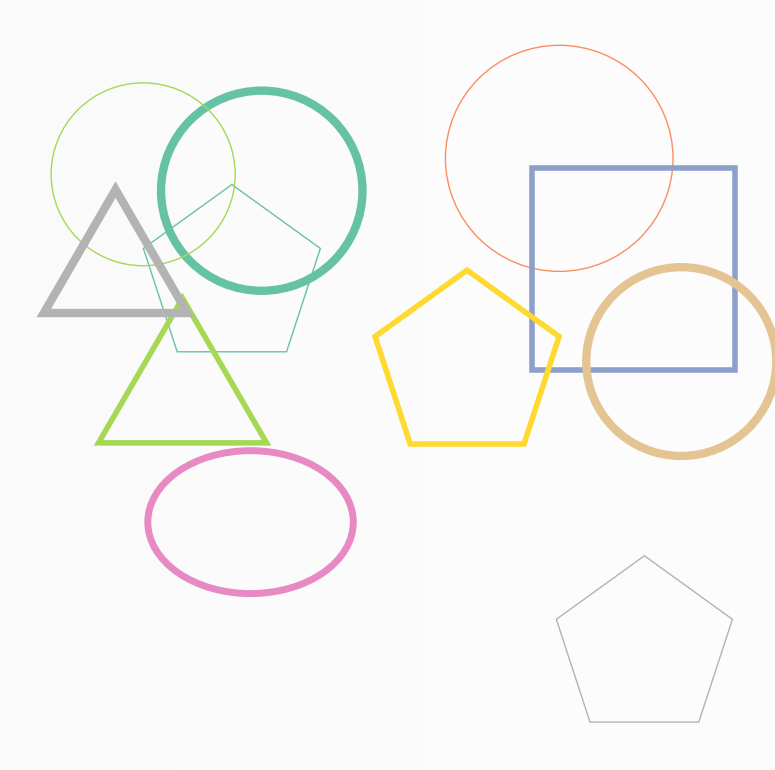[{"shape": "circle", "thickness": 3, "radius": 0.65, "center": [0.338, 0.752]}, {"shape": "pentagon", "thickness": 0.5, "radius": 0.6, "center": [0.299, 0.64]}, {"shape": "circle", "thickness": 0.5, "radius": 0.73, "center": [0.722, 0.794]}, {"shape": "square", "thickness": 2, "radius": 0.66, "center": [0.818, 0.651]}, {"shape": "oval", "thickness": 2.5, "radius": 0.66, "center": [0.323, 0.322]}, {"shape": "triangle", "thickness": 2, "radius": 0.63, "center": [0.236, 0.487]}, {"shape": "circle", "thickness": 0.5, "radius": 0.59, "center": [0.185, 0.774]}, {"shape": "pentagon", "thickness": 2, "radius": 0.62, "center": [0.603, 0.524]}, {"shape": "circle", "thickness": 3, "radius": 0.61, "center": [0.879, 0.53]}, {"shape": "triangle", "thickness": 3, "radius": 0.53, "center": [0.149, 0.647]}, {"shape": "pentagon", "thickness": 0.5, "radius": 0.6, "center": [0.831, 0.159]}]